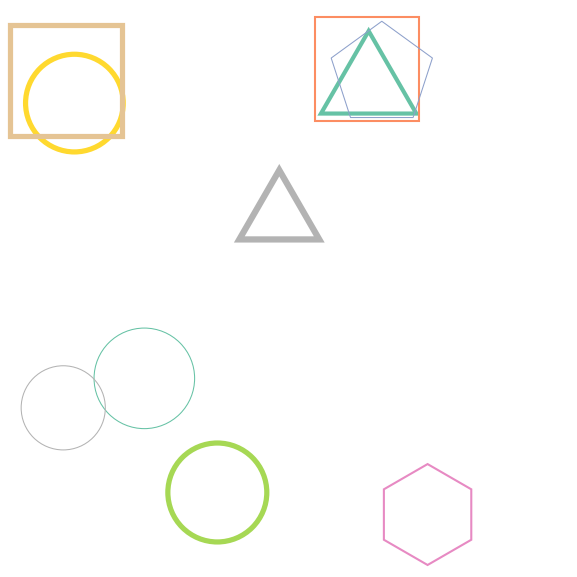[{"shape": "triangle", "thickness": 2, "radius": 0.48, "center": [0.638, 0.85]}, {"shape": "circle", "thickness": 0.5, "radius": 0.44, "center": [0.25, 0.344]}, {"shape": "square", "thickness": 1, "radius": 0.45, "center": [0.635, 0.88]}, {"shape": "pentagon", "thickness": 0.5, "radius": 0.46, "center": [0.661, 0.87]}, {"shape": "hexagon", "thickness": 1, "radius": 0.44, "center": [0.74, 0.108]}, {"shape": "circle", "thickness": 2.5, "radius": 0.43, "center": [0.376, 0.146]}, {"shape": "circle", "thickness": 2.5, "radius": 0.42, "center": [0.129, 0.821]}, {"shape": "square", "thickness": 2.5, "radius": 0.48, "center": [0.115, 0.86]}, {"shape": "circle", "thickness": 0.5, "radius": 0.36, "center": [0.11, 0.293]}, {"shape": "triangle", "thickness": 3, "radius": 0.4, "center": [0.484, 0.625]}]